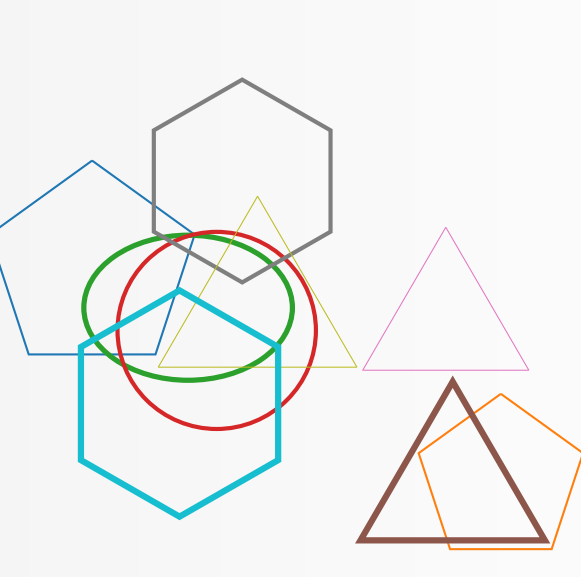[{"shape": "pentagon", "thickness": 1, "radius": 0.93, "center": [0.158, 0.536]}, {"shape": "pentagon", "thickness": 1, "radius": 0.74, "center": [0.862, 0.168]}, {"shape": "oval", "thickness": 2.5, "radius": 0.9, "center": [0.324, 0.466]}, {"shape": "circle", "thickness": 2, "radius": 0.85, "center": [0.373, 0.427]}, {"shape": "triangle", "thickness": 3, "radius": 0.92, "center": [0.779, 0.155]}, {"shape": "triangle", "thickness": 0.5, "radius": 0.83, "center": [0.767, 0.441]}, {"shape": "hexagon", "thickness": 2, "radius": 0.88, "center": [0.417, 0.686]}, {"shape": "triangle", "thickness": 0.5, "radius": 0.99, "center": [0.443, 0.462]}, {"shape": "hexagon", "thickness": 3, "radius": 0.98, "center": [0.309, 0.3]}]